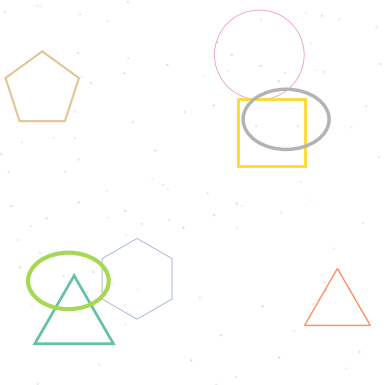[{"shape": "triangle", "thickness": 2, "radius": 0.59, "center": [0.192, 0.166]}, {"shape": "triangle", "thickness": 1, "radius": 0.49, "center": [0.876, 0.204]}, {"shape": "hexagon", "thickness": 0.5, "radius": 0.52, "center": [0.356, 0.276]}, {"shape": "circle", "thickness": 0.5, "radius": 0.58, "center": [0.674, 0.858]}, {"shape": "oval", "thickness": 3, "radius": 0.52, "center": [0.178, 0.27]}, {"shape": "square", "thickness": 2, "radius": 0.44, "center": [0.705, 0.656]}, {"shape": "pentagon", "thickness": 1.5, "radius": 0.5, "center": [0.11, 0.766]}, {"shape": "oval", "thickness": 2.5, "radius": 0.56, "center": [0.743, 0.69]}]